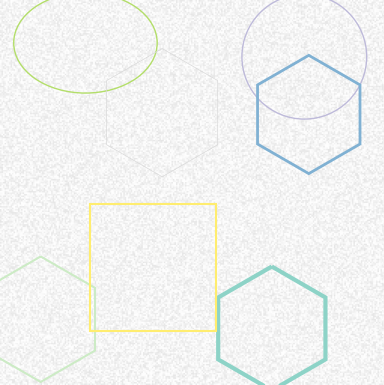[{"shape": "hexagon", "thickness": 3, "radius": 0.8, "center": [0.706, 0.147]}, {"shape": "circle", "thickness": 1, "radius": 0.81, "center": [0.79, 0.853]}, {"shape": "hexagon", "thickness": 2, "radius": 0.77, "center": [0.802, 0.703]}, {"shape": "oval", "thickness": 1, "radius": 0.93, "center": [0.222, 0.889]}, {"shape": "hexagon", "thickness": 0.5, "radius": 0.83, "center": [0.421, 0.707]}, {"shape": "hexagon", "thickness": 1.5, "radius": 0.81, "center": [0.106, 0.171]}, {"shape": "square", "thickness": 1.5, "radius": 0.82, "center": [0.398, 0.305]}]